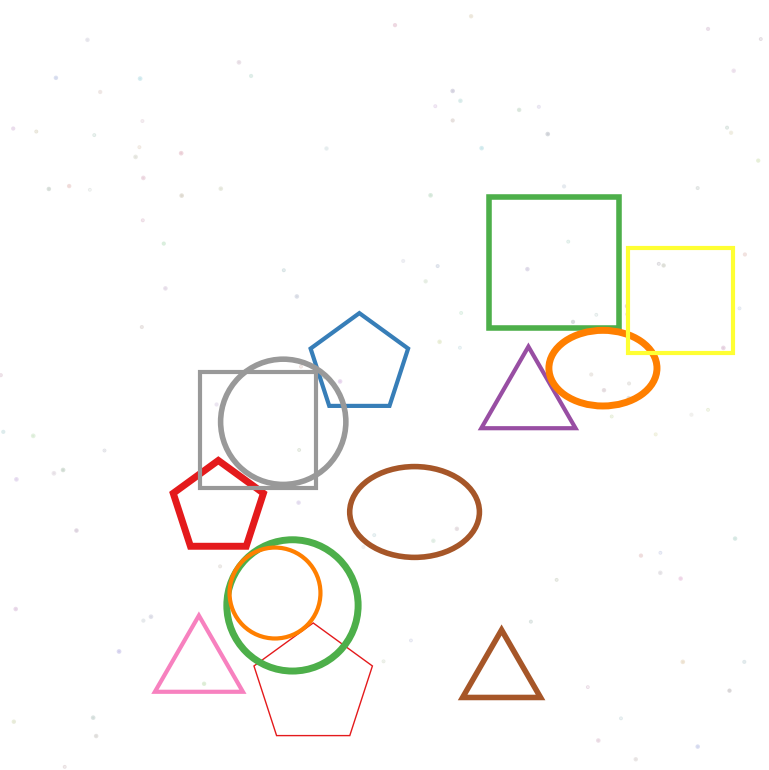[{"shape": "pentagon", "thickness": 0.5, "radius": 0.4, "center": [0.407, 0.11]}, {"shape": "pentagon", "thickness": 2.5, "radius": 0.31, "center": [0.284, 0.34]}, {"shape": "pentagon", "thickness": 1.5, "radius": 0.33, "center": [0.467, 0.527]}, {"shape": "circle", "thickness": 2.5, "radius": 0.43, "center": [0.38, 0.214]}, {"shape": "square", "thickness": 2, "radius": 0.42, "center": [0.719, 0.659]}, {"shape": "triangle", "thickness": 1.5, "radius": 0.35, "center": [0.686, 0.479]}, {"shape": "circle", "thickness": 1.5, "radius": 0.3, "center": [0.357, 0.23]}, {"shape": "oval", "thickness": 2.5, "radius": 0.35, "center": [0.783, 0.522]}, {"shape": "square", "thickness": 1.5, "radius": 0.34, "center": [0.884, 0.609]}, {"shape": "triangle", "thickness": 2, "radius": 0.29, "center": [0.651, 0.123]}, {"shape": "oval", "thickness": 2, "radius": 0.42, "center": [0.538, 0.335]}, {"shape": "triangle", "thickness": 1.5, "radius": 0.33, "center": [0.258, 0.135]}, {"shape": "circle", "thickness": 2, "radius": 0.41, "center": [0.368, 0.452]}, {"shape": "square", "thickness": 1.5, "radius": 0.38, "center": [0.335, 0.441]}]